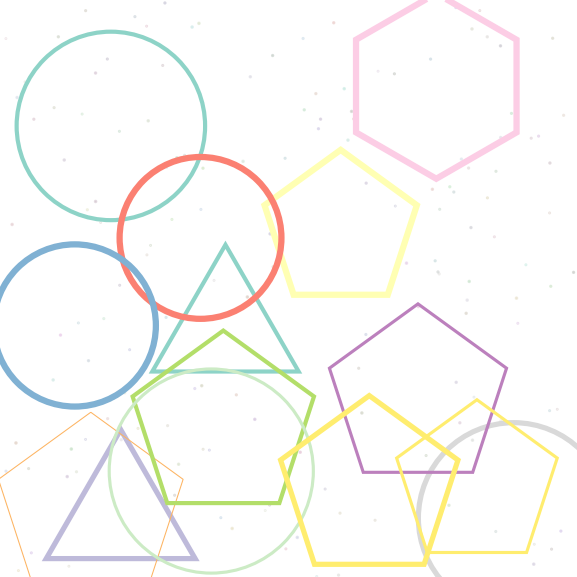[{"shape": "circle", "thickness": 2, "radius": 0.82, "center": [0.192, 0.781]}, {"shape": "triangle", "thickness": 2, "radius": 0.73, "center": [0.39, 0.429]}, {"shape": "pentagon", "thickness": 3, "radius": 0.69, "center": [0.59, 0.601]}, {"shape": "triangle", "thickness": 2.5, "radius": 0.74, "center": [0.209, 0.106]}, {"shape": "circle", "thickness": 3, "radius": 0.7, "center": [0.347, 0.587]}, {"shape": "circle", "thickness": 3, "radius": 0.7, "center": [0.129, 0.436]}, {"shape": "pentagon", "thickness": 0.5, "radius": 0.84, "center": [0.157, 0.117]}, {"shape": "pentagon", "thickness": 2, "radius": 0.83, "center": [0.387, 0.262]}, {"shape": "hexagon", "thickness": 3, "radius": 0.8, "center": [0.755, 0.85]}, {"shape": "circle", "thickness": 2.5, "radius": 0.83, "center": [0.89, 0.102]}, {"shape": "pentagon", "thickness": 1.5, "radius": 0.81, "center": [0.724, 0.312]}, {"shape": "circle", "thickness": 1.5, "radius": 0.88, "center": [0.366, 0.183]}, {"shape": "pentagon", "thickness": 2.5, "radius": 0.81, "center": [0.639, 0.153]}, {"shape": "pentagon", "thickness": 1.5, "radius": 0.73, "center": [0.826, 0.161]}]